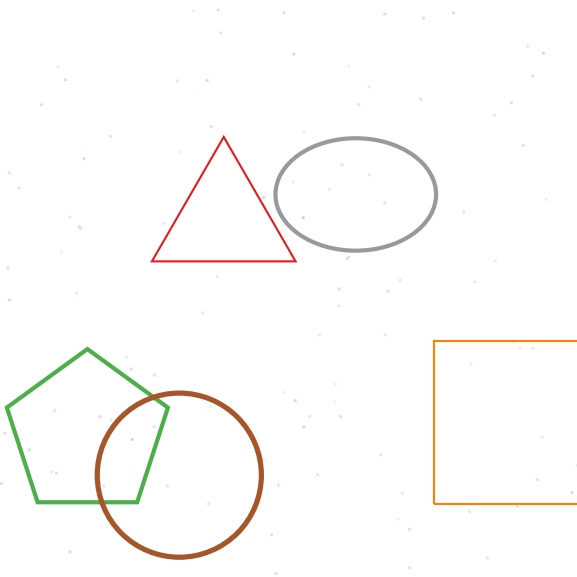[{"shape": "triangle", "thickness": 1, "radius": 0.72, "center": [0.387, 0.618]}, {"shape": "pentagon", "thickness": 2, "radius": 0.73, "center": [0.151, 0.248]}, {"shape": "square", "thickness": 1, "radius": 0.71, "center": [0.893, 0.267]}, {"shape": "circle", "thickness": 2.5, "radius": 0.71, "center": [0.311, 0.176]}, {"shape": "oval", "thickness": 2, "radius": 0.7, "center": [0.616, 0.662]}]